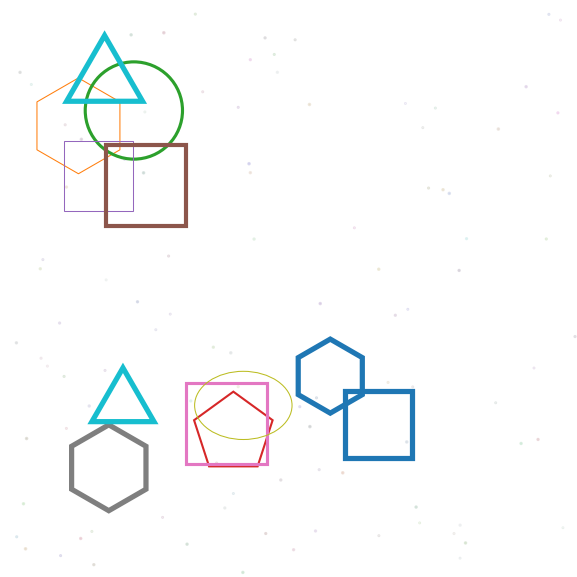[{"shape": "hexagon", "thickness": 2.5, "radius": 0.32, "center": [0.572, 0.348]}, {"shape": "square", "thickness": 2.5, "radius": 0.29, "center": [0.655, 0.264]}, {"shape": "hexagon", "thickness": 0.5, "radius": 0.41, "center": [0.136, 0.781]}, {"shape": "circle", "thickness": 1.5, "radius": 0.42, "center": [0.232, 0.808]}, {"shape": "pentagon", "thickness": 1, "radius": 0.36, "center": [0.404, 0.249]}, {"shape": "square", "thickness": 0.5, "radius": 0.3, "center": [0.17, 0.695]}, {"shape": "square", "thickness": 2, "radius": 0.35, "center": [0.253, 0.677]}, {"shape": "square", "thickness": 1.5, "radius": 0.35, "center": [0.392, 0.266]}, {"shape": "hexagon", "thickness": 2.5, "radius": 0.37, "center": [0.188, 0.189]}, {"shape": "oval", "thickness": 0.5, "radius": 0.42, "center": [0.421, 0.297]}, {"shape": "triangle", "thickness": 2.5, "radius": 0.31, "center": [0.213, 0.3]}, {"shape": "triangle", "thickness": 2.5, "radius": 0.38, "center": [0.181, 0.862]}]